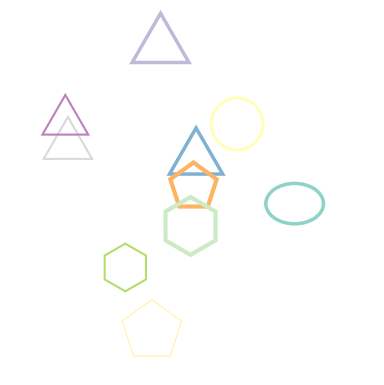[{"shape": "oval", "thickness": 2.5, "radius": 0.37, "center": [0.765, 0.471]}, {"shape": "circle", "thickness": 2, "radius": 0.34, "center": [0.616, 0.678]}, {"shape": "triangle", "thickness": 2.5, "radius": 0.43, "center": [0.417, 0.88]}, {"shape": "triangle", "thickness": 2.5, "radius": 0.4, "center": [0.509, 0.588]}, {"shape": "pentagon", "thickness": 3, "radius": 0.32, "center": [0.503, 0.515]}, {"shape": "hexagon", "thickness": 1.5, "radius": 0.31, "center": [0.325, 0.305]}, {"shape": "triangle", "thickness": 1.5, "radius": 0.36, "center": [0.176, 0.624]}, {"shape": "triangle", "thickness": 1.5, "radius": 0.34, "center": [0.17, 0.685]}, {"shape": "hexagon", "thickness": 3, "radius": 0.37, "center": [0.495, 0.413]}, {"shape": "pentagon", "thickness": 0.5, "radius": 0.41, "center": [0.394, 0.141]}]